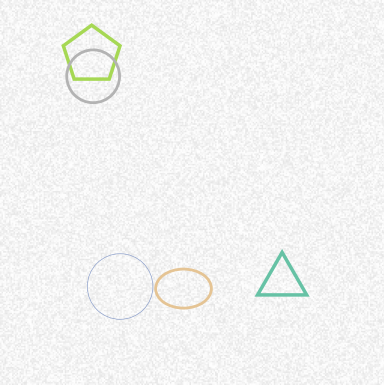[{"shape": "triangle", "thickness": 2.5, "radius": 0.37, "center": [0.733, 0.271]}, {"shape": "circle", "thickness": 0.5, "radius": 0.43, "center": [0.312, 0.256]}, {"shape": "pentagon", "thickness": 2.5, "radius": 0.39, "center": [0.238, 0.857]}, {"shape": "oval", "thickness": 2, "radius": 0.36, "center": [0.477, 0.25]}, {"shape": "circle", "thickness": 2, "radius": 0.34, "center": [0.242, 0.802]}]